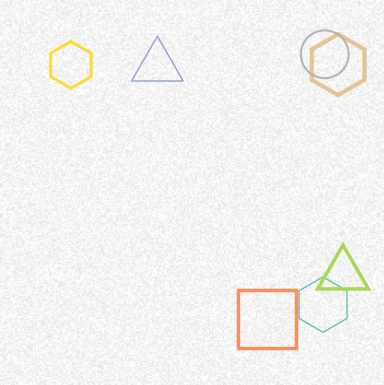[{"shape": "hexagon", "thickness": 1, "radius": 0.36, "center": [0.839, 0.209]}, {"shape": "square", "thickness": 2.5, "radius": 0.38, "center": [0.694, 0.171]}, {"shape": "triangle", "thickness": 1, "radius": 0.39, "center": [0.409, 0.828]}, {"shape": "triangle", "thickness": 2.5, "radius": 0.38, "center": [0.891, 0.288]}, {"shape": "hexagon", "thickness": 2, "radius": 0.3, "center": [0.184, 0.832]}, {"shape": "hexagon", "thickness": 3, "radius": 0.4, "center": [0.878, 0.832]}, {"shape": "circle", "thickness": 1.5, "radius": 0.31, "center": [0.843, 0.859]}]